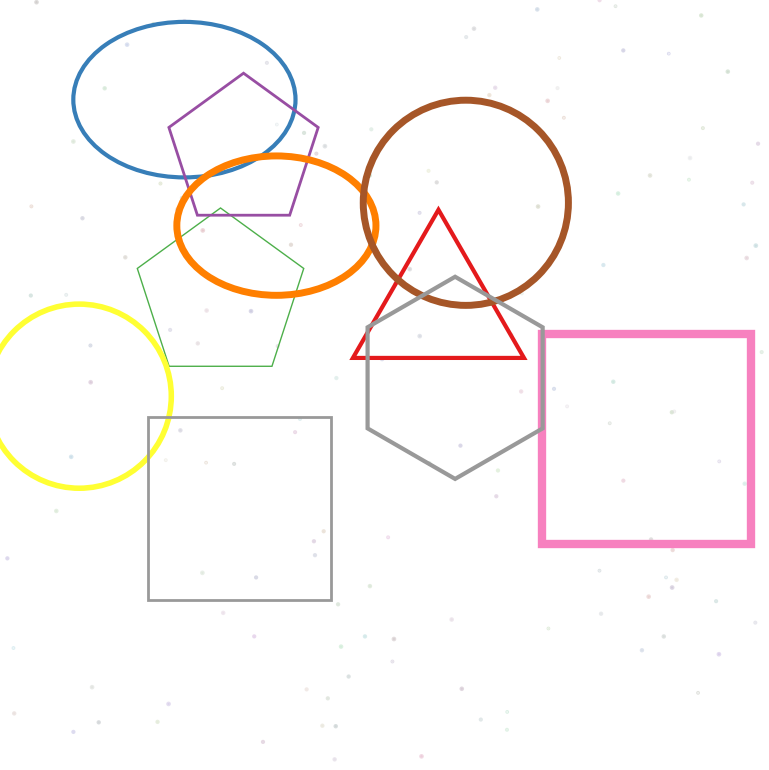[{"shape": "triangle", "thickness": 1.5, "radius": 0.64, "center": [0.569, 0.599]}, {"shape": "oval", "thickness": 1.5, "radius": 0.72, "center": [0.239, 0.871]}, {"shape": "pentagon", "thickness": 0.5, "radius": 0.57, "center": [0.286, 0.616]}, {"shape": "pentagon", "thickness": 1, "radius": 0.51, "center": [0.316, 0.803]}, {"shape": "oval", "thickness": 2.5, "radius": 0.65, "center": [0.359, 0.707]}, {"shape": "circle", "thickness": 2, "radius": 0.6, "center": [0.103, 0.485]}, {"shape": "circle", "thickness": 2.5, "radius": 0.67, "center": [0.605, 0.737]}, {"shape": "square", "thickness": 3, "radius": 0.68, "center": [0.84, 0.43]}, {"shape": "hexagon", "thickness": 1.5, "radius": 0.66, "center": [0.591, 0.509]}, {"shape": "square", "thickness": 1, "radius": 0.59, "center": [0.311, 0.34]}]